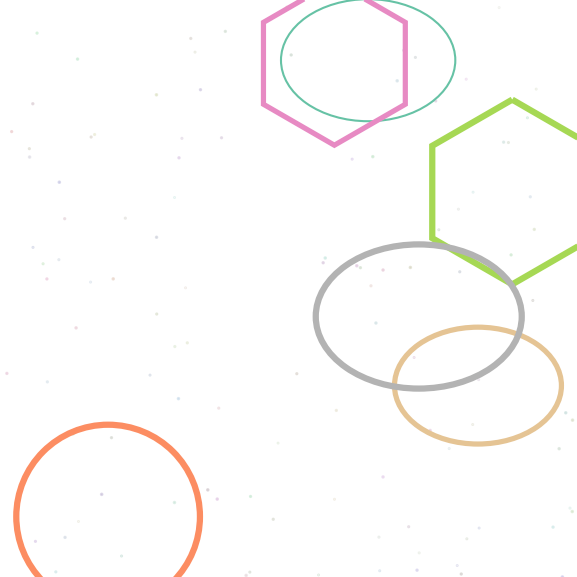[{"shape": "oval", "thickness": 1, "radius": 0.75, "center": [0.637, 0.895]}, {"shape": "circle", "thickness": 3, "radius": 0.8, "center": [0.187, 0.105]}, {"shape": "hexagon", "thickness": 2.5, "radius": 0.71, "center": [0.579, 0.889]}, {"shape": "hexagon", "thickness": 3, "radius": 0.8, "center": [0.887, 0.667]}, {"shape": "oval", "thickness": 2.5, "radius": 0.72, "center": [0.828, 0.331]}, {"shape": "oval", "thickness": 3, "radius": 0.89, "center": [0.725, 0.451]}]